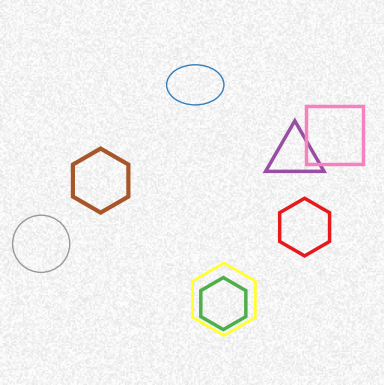[{"shape": "hexagon", "thickness": 2.5, "radius": 0.37, "center": [0.791, 0.41]}, {"shape": "oval", "thickness": 1, "radius": 0.37, "center": [0.507, 0.78]}, {"shape": "hexagon", "thickness": 2.5, "radius": 0.34, "center": [0.58, 0.211]}, {"shape": "triangle", "thickness": 2.5, "radius": 0.44, "center": [0.766, 0.599]}, {"shape": "hexagon", "thickness": 2, "radius": 0.47, "center": [0.582, 0.223]}, {"shape": "hexagon", "thickness": 3, "radius": 0.42, "center": [0.261, 0.531]}, {"shape": "square", "thickness": 2.5, "radius": 0.37, "center": [0.87, 0.649]}, {"shape": "circle", "thickness": 1, "radius": 0.37, "center": [0.107, 0.367]}]